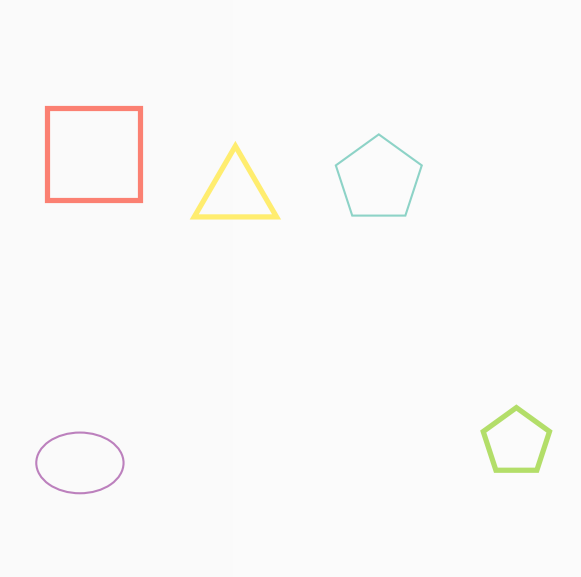[{"shape": "pentagon", "thickness": 1, "radius": 0.39, "center": [0.652, 0.689]}, {"shape": "square", "thickness": 2.5, "radius": 0.4, "center": [0.161, 0.732]}, {"shape": "pentagon", "thickness": 2.5, "radius": 0.3, "center": [0.888, 0.233]}, {"shape": "oval", "thickness": 1, "radius": 0.38, "center": [0.137, 0.198]}, {"shape": "triangle", "thickness": 2.5, "radius": 0.41, "center": [0.405, 0.664]}]